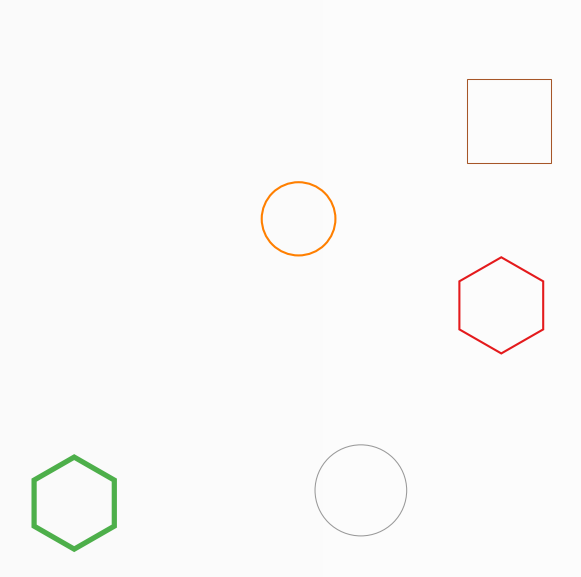[{"shape": "hexagon", "thickness": 1, "radius": 0.42, "center": [0.862, 0.47]}, {"shape": "hexagon", "thickness": 2.5, "radius": 0.4, "center": [0.128, 0.128]}, {"shape": "circle", "thickness": 1, "radius": 0.32, "center": [0.514, 0.62]}, {"shape": "square", "thickness": 0.5, "radius": 0.36, "center": [0.875, 0.79]}, {"shape": "circle", "thickness": 0.5, "radius": 0.39, "center": [0.621, 0.15]}]